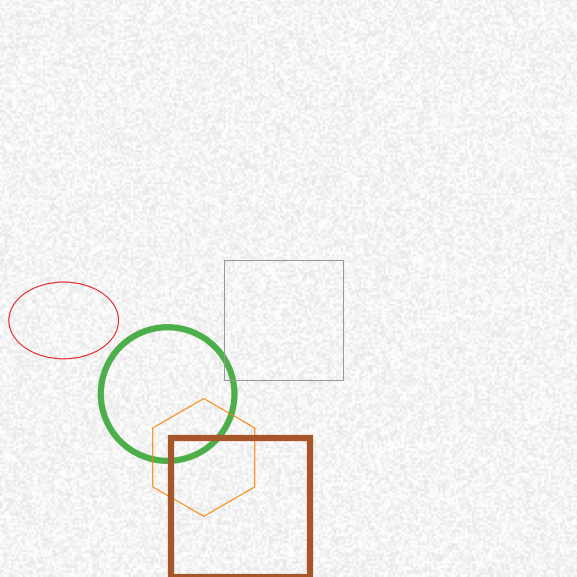[{"shape": "oval", "thickness": 0.5, "radius": 0.47, "center": [0.11, 0.444]}, {"shape": "circle", "thickness": 3, "radius": 0.58, "center": [0.29, 0.317]}, {"shape": "hexagon", "thickness": 0.5, "radius": 0.51, "center": [0.353, 0.207]}, {"shape": "square", "thickness": 3, "radius": 0.6, "center": [0.416, 0.121]}, {"shape": "square", "thickness": 0.5, "radius": 0.52, "center": [0.491, 0.445]}]